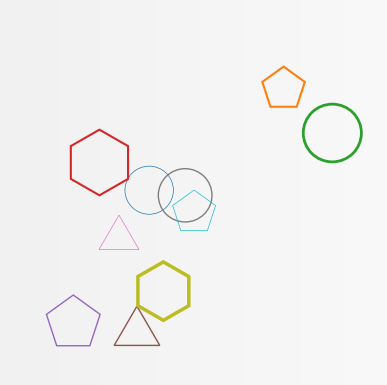[{"shape": "circle", "thickness": 0.5, "radius": 0.31, "center": [0.385, 0.506]}, {"shape": "pentagon", "thickness": 1.5, "radius": 0.29, "center": [0.732, 0.769]}, {"shape": "circle", "thickness": 2, "radius": 0.37, "center": [0.858, 0.655]}, {"shape": "hexagon", "thickness": 1.5, "radius": 0.43, "center": [0.257, 0.578]}, {"shape": "pentagon", "thickness": 1, "radius": 0.36, "center": [0.189, 0.161]}, {"shape": "triangle", "thickness": 1, "radius": 0.34, "center": [0.353, 0.137]}, {"shape": "triangle", "thickness": 0.5, "radius": 0.3, "center": [0.307, 0.382]}, {"shape": "circle", "thickness": 1, "radius": 0.35, "center": [0.478, 0.493]}, {"shape": "hexagon", "thickness": 2.5, "radius": 0.38, "center": [0.422, 0.244]}, {"shape": "pentagon", "thickness": 0.5, "radius": 0.29, "center": [0.501, 0.448]}]